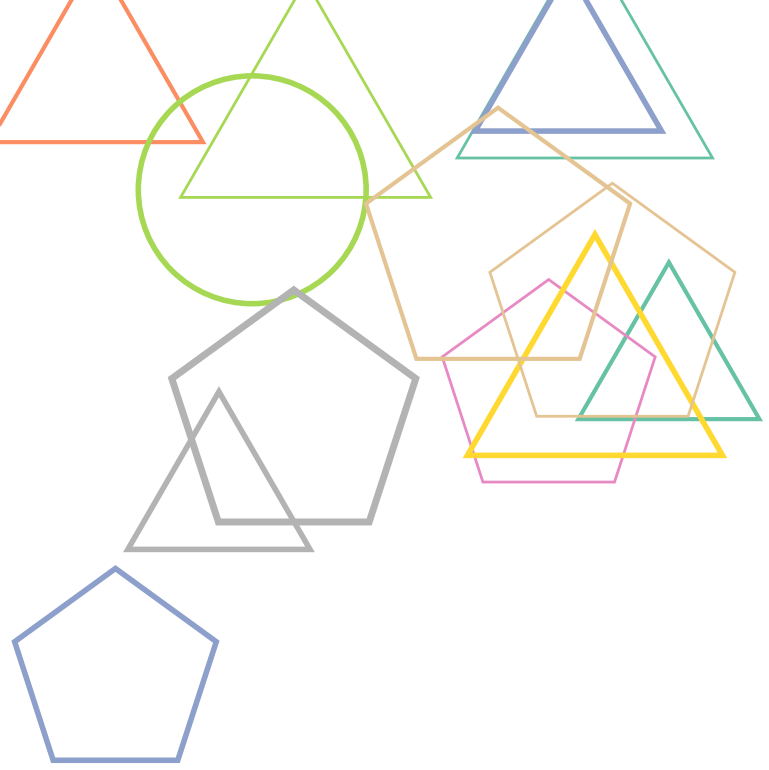[{"shape": "triangle", "thickness": 1, "radius": 0.96, "center": [0.76, 0.891]}, {"shape": "triangle", "thickness": 1.5, "radius": 0.68, "center": [0.869, 0.524]}, {"shape": "triangle", "thickness": 1.5, "radius": 0.8, "center": [0.125, 0.895]}, {"shape": "pentagon", "thickness": 2, "radius": 0.69, "center": [0.15, 0.124]}, {"shape": "triangle", "thickness": 2, "radius": 0.7, "center": [0.738, 0.9]}, {"shape": "pentagon", "thickness": 1, "radius": 0.73, "center": [0.713, 0.492]}, {"shape": "circle", "thickness": 2, "radius": 0.74, "center": [0.328, 0.754]}, {"shape": "triangle", "thickness": 1, "radius": 0.94, "center": [0.397, 0.837]}, {"shape": "triangle", "thickness": 2, "radius": 0.96, "center": [0.773, 0.504]}, {"shape": "pentagon", "thickness": 1.5, "radius": 0.9, "center": [0.647, 0.68]}, {"shape": "pentagon", "thickness": 1, "radius": 0.84, "center": [0.795, 0.595]}, {"shape": "triangle", "thickness": 2, "radius": 0.68, "center": [0.284, 0.355]}, {"shape": "pentagon", "thickness": 2.5, "radius": 0.83, "center": [0.382, 0.457]}]